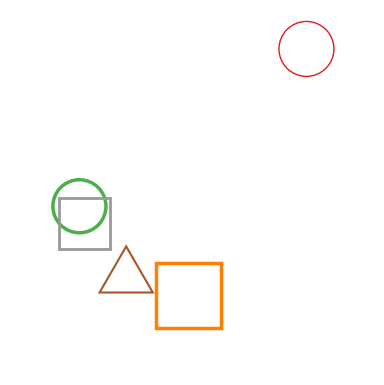[{"shape": "circle", "thickness": 1, "radius": 0.36, "center": [0.796, 0.873]}, {"shape": "circle", "thickness": 2.5, "radius": 0.34, "center": [0.206, 0.464]}, {"shape": "square", "thickness": 2.5, "radius": 0.42, "center": [0.489, 0.233]}, {"shape": "triangle", "thickness": 1.5, "radius": 0.4, "center": [0.328, 0.28]}, {"shape": "square", "thickness": 2, "radius": 0.33, "center": [0.22, 0.419]}]